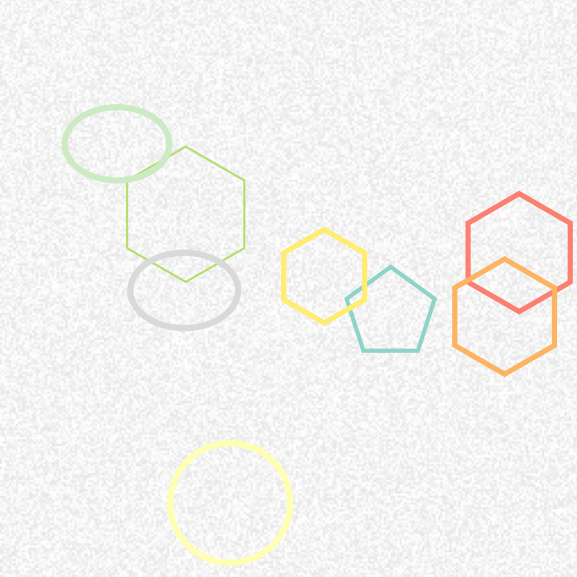[{"shape": "pentagon", "thickness": 2, "radius": 0.4, "center": [0.676, 0.457]}, {"shape": "circle", "thickness": 3, "radius": 0.52, "center": [0.399, 0.128]}, {"shape": "hexagon", "thickness": 2.5, "radius": 0.51, "center": [0.899, 0.562]}, {"shape": "hexagon", "thickness": 2.5, "radius": 0.5, "center": [0.874, 0.451]}, {"shape": "hexagon", "thickness": 1, "radius": 0.59, "center": [0.322, 0.628]}, {"shape": "oval", "thickness": 3, "radius": 0.47, "center": [0.319, 0.496]}, {"shape": "oval", "thickness": 3, "radius": 0.45, "center": [0.203, 0.75]}, {"shape": "hexagon", "thickness": 2.5, "radius": 0.4, "center": [0.561, 0.521]}]